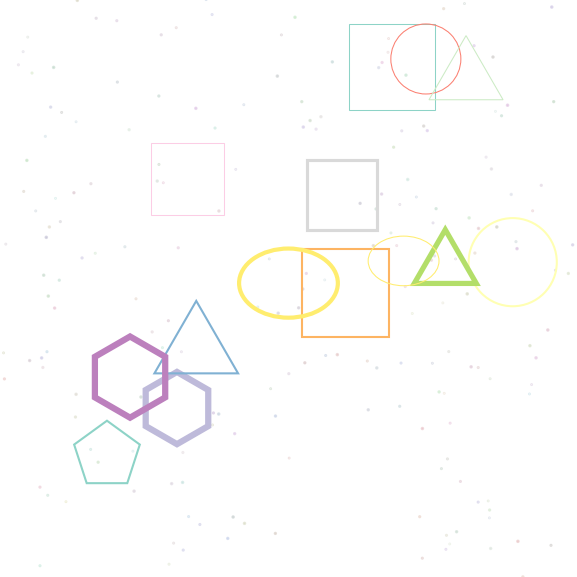[{"shape": "square", "thickness": 0.5, "radius": 0.37, "center": [0.679, 0.883]}, {"shape": "pentagon", "thickness": 1, "radius": 0.3, "center": [0.185, 0.211]}, {"shape": "circle", "thickness": 1, "radius": 0.38, "center": [0.888, 0.545]}, {"shape": "hexagon", "thickness": 3, "radius": 0.31, "center": [0.306, 0.293]}, {"shape": "circle", "thickness": 0.5, "radius": 0.3, "center": [0.737, 0.897]}, {"shape": "triangle", "thickness": 1, "radius": 0.42, "center": [0.34, 0.394]}, {"shape": "square", "thickness": 1, "radius": 0.38, "center": [0.599, 0.492]}, {"shape": "triangle", "thickness": 2.5, "radius": 0.31, "center": [0.771, 0.539]}, {"shape": "square", "thickness": 0.5, "radius": 0.31, "center": [0.325, 0.689]}, {"shape": "square", "thickness": 1.5, "radius": 0.3, "center": [0.592, 0.662]}, {"shape": "hexagon", "thickness": 3, "radius": 0.35, "center": [0.225, 0.346]}, {"shape": "triangle", "thickness": 0.5, "radius": 0.37, "center": [0.807, 0.863]}, {"shape": "oval", "thickness": 2, "radius": 0.43, "center": [0.5, 0.509]}, {"shape": "oval", "thickness": 0.5, "radius": 0.31, "center": [0.699, 0.547]}]